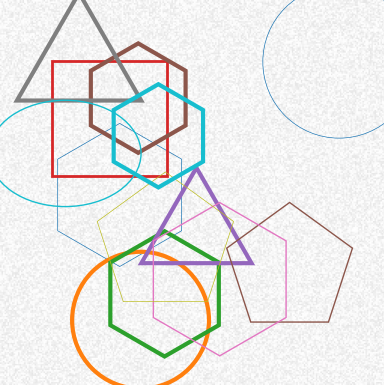[{"shape": "hexagon", "thickness": 0.5, "radius": 0.93, "center": [0.311, 0.494]}, {"shape": "circle", "thickness": 0.5, "radius": 0.99, "center": [0.881, 0.839]}, {"shape": "circle", "thickness": 3, "radius": 0.89, "center": [0.365, 0.168]}, {"shape": "hexagon", "thickness": 3, "radius": 0.81, "center": [0.427, 0.237]}, {"shape": "square", "thickness": 2, "radius": 0.74, "center": [0.285, 0.692]}, {"shape": "triangle", "thickness": 3, "radius": 0.83, "center": [0.51, 0.399]}, {"shape": "hexagon", "thickness": 3, "radius": 0.71, "center": [0.359, 0.745]}, {"shape": "pentagon", "thickness": 1, "radius": 0.86, "center": [0.752, 0.302]}, {"shape": "hexagon", "thickness": 1, "radius": 1.0, "center": [0.571, 0.275]}, {"shape": "triangle", "thickness": 3, "radius": 0.93, "center": [0.205, 0.832]}, {"shape": "pentagon", "thickness": 0.5, "radius": 0.93, "center": [0.43, 0.367]}, {"shape": "oval", "thickness": 1, "radius": 0.99, "center": [0.169, 0.602]}, {"shape": "hexagon", "thickness": 3, "radius": 0.67, "center": [0.411, 0.647]}]